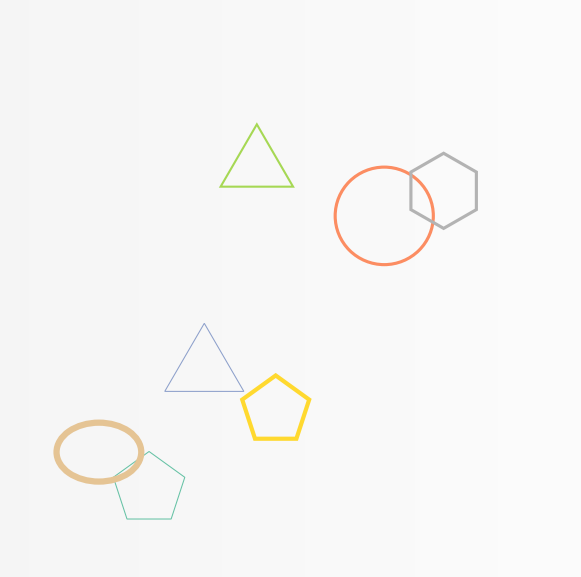[{"shape": "pentagon", "thickness": 0.5, "radius": 0.32, "center": [0.256, 0.153]}, {"shape": "circle", "thickness": 1.5, "radius": 0.42, "center": [0.661, 0.625]}, {"shape": "triangle", "thickness": 0.5, "radius": 0.39, "center": [0.351, 0.361]}, {"shape": "triangle", "thickness": 1, "radius": 0.36, "center": [0.442, 0.712]}, {"shape": "pentagon", "thickness": 2, "radius": 0.3, "center": [0.474, 0.288]}, {"shape": "oval", "thickness": 3, "radius": 0.36, "center": [0.17, 0.216]}, {"shape": "hexagon", "thickness": 1.5, "radius": 0.33, "center": [0.763, 0.669]}]